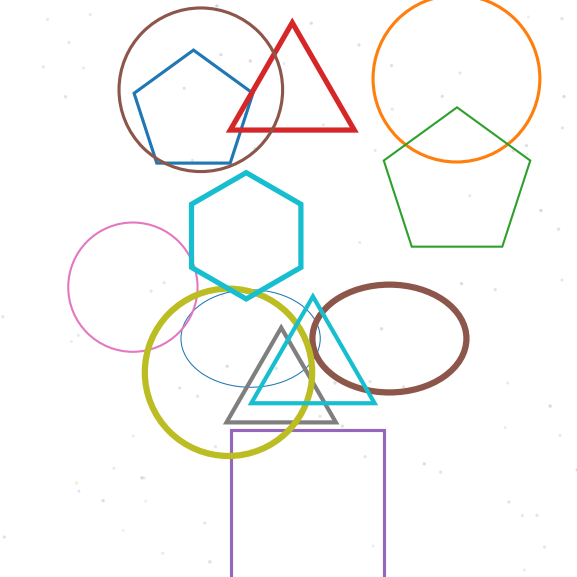[{"shape": "pentagon", "thickness": 1.5, "radius": 0.54, "center": [0.335, 0.804]}, {"shape": "oval", "thickness": 0.5, "radius": 0.6, "center": [0.434, 0.413]}, {"shape": "circle", "thickness": 1.5, "radius": 0.72, "center": [0.79, 0.863]}, {"shape": "pentagon", "thickness": 1, "radius": 0.67, "center": [0.791, 0.68]}, {"shape": "triangle", "thickness": 2.5, "radius": 0.62, "center": [0.506, 0.836]}, {"shape": "square", "thickness": 1.5, "radius": 0.66, "center": [0.532, 0.122]}, {"shape": "oval", "thickness": 3, "radius": 0.67, "center": [0.674, 0.413]}, {"shape": "circle", "thickness": 1.5, "radius": 0.71, "center": [0.348, 0.844]}, {"shape": "circle", "thickness": 1, "radius": 0.56, "center": [0.23, 0.502]}, {"shape": "triangle", "thickness": 2, "radius": 0.55, "center": [0.487, 0.322]}, {"shape": "circle", "thickness": 3, "radius": 0.72, "center": [0.396, 0.354]}, {"shape": "triangle", "thickness": 2, "radius": 0.62, "center": [0.542, 0.363]}, {"shape": "hexagon", "thickness": 2.5, "radius": 0.55, "center": [0.426, 0.591]}]